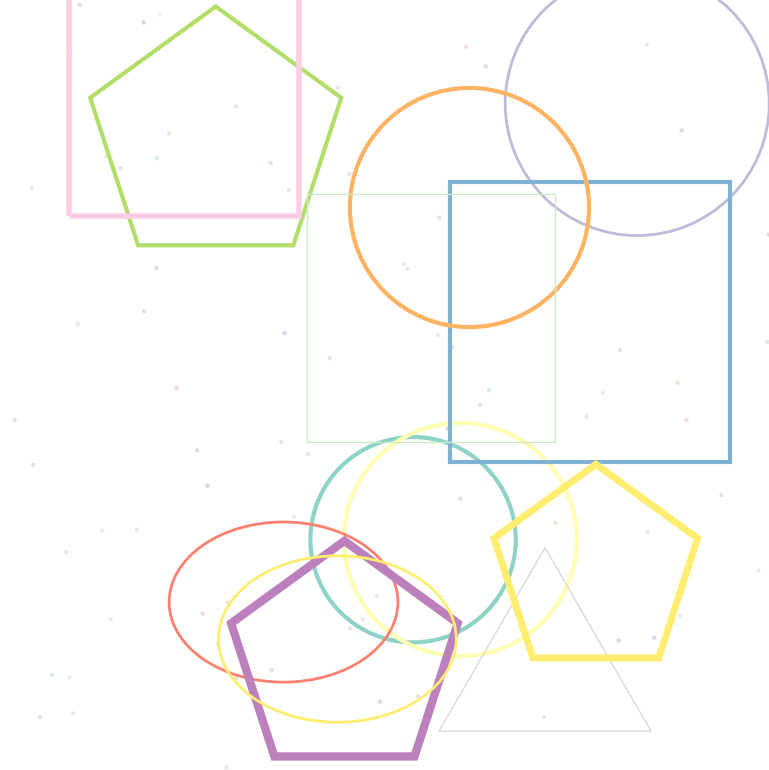[{"shape": "circle", "thickness": 1.5, "radius": 0.67, "center": [0.536, 0.299]}, {"shape": "circle", "thickness": 1.5, "radius": 0.76, "center": [0.598, 0.299]}, {"shape": "circle", "thickness": 1, "radius": 0.86, "center": [0.828, 0.866]}, {"shape": "oval", "thickness": 1, "radius": 0.74, "center": [0.368, 0.218]}, {"shape": "square", "thickness": 1.5, "radius": 0.91, "center": [0.766, 0.582]}, {"shape": "circle", "thickness": 1.5, "radius": 0.78, "center": [0.61, 0.73]}, {"shape": "pentagon", "thickness": 1.5, "radius": 0.86, "center": [0.28, 0.82]}, {"shape": "square", "thickness": 2, "radius": 0.74, "center": [0.239, 0.869]}, {"shape": "triangle", "thickness": 0.5, "radius": 0.79, "center": [0.708, 0.13]}, {"shape": "pentagon", "thickness": 3, "radius": 0.77, "center": [0.447, 0.143]}, {"shape": "square", "thickness": 0.5, "radius": 0.81, "center": [0.56, 0.587]}, {"shape": "oval", "thickness": 1, "radius": 0.77, "center": [0.438, 0.17]}, {"shape": "pentagon", "thickness": 2.5, "radius": 0.7, "center": [0.774, 0.258]}]